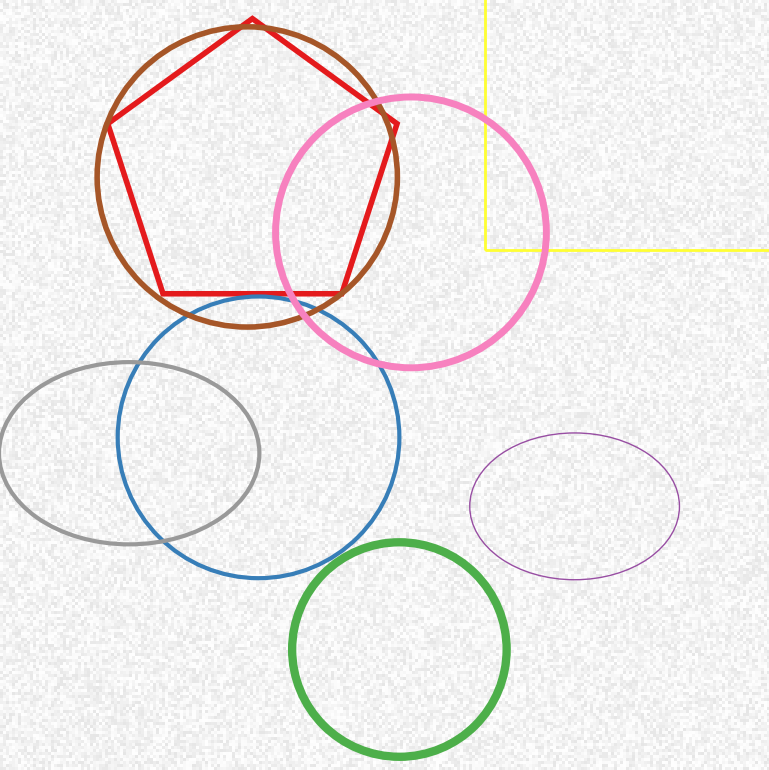[{"shape": "pentagon", "thickness": 2, "radius": 0.99, "center": [0.328, 0.778]}, {"shape": "circle", "thickness": 1.5, "radius": 0.91, "center": [0.336, 0.432]}, {"shape": "circle", "thickness": 3, "radius": 0.7, "center": [0.519, 0.156]}, {"shape": "oval", "thickness": 0.5, "radius": 0.68, "center": [0.746, 0.342]}, {"shape": "square", "thickness": 1, "radius": 0.95, "center": [0.82, 0.866]}, {"shape": "circle", "thickness": 2, "radius": 0.97, "center": [0.321, 0.77]}, {"shape": "circle", "thickness": 2.5, "radius": 0.88, "center": [0.534, 0.698]}, {"shape": "oval", "thickness": 1.5, "radius": 0.85, "center": [0.168, 0.411]}]